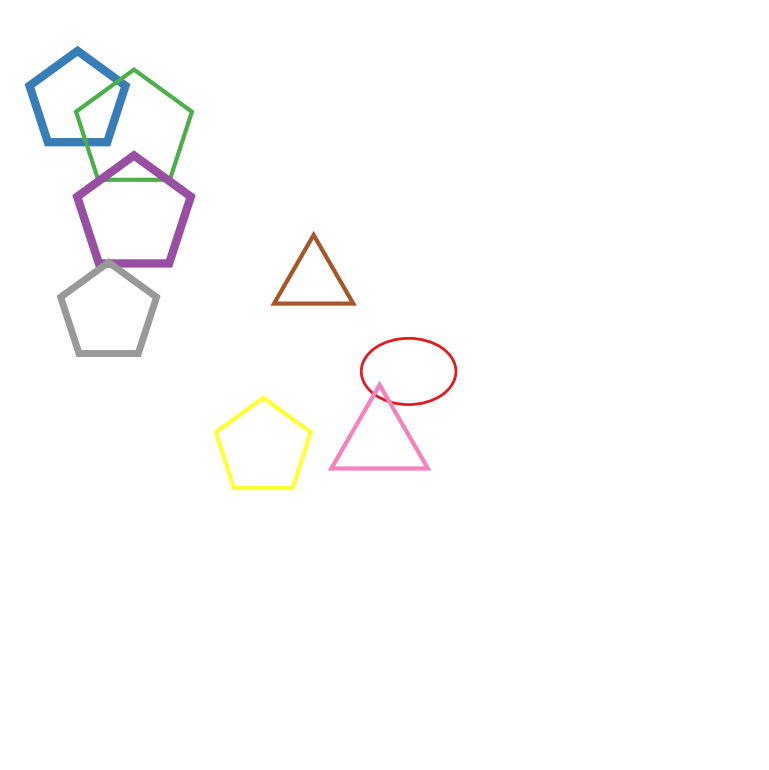[{"shape": "oval", "thickness": 1, "radius": 0.31, "center": [0.531, 0.518]}, {"shape": "pentagon", "thickness": 3, "radius": 0.33, "center": [0.101, 0.868]}, {"shape": "pentagon", "thickness": 1.5, "radius": 0.4, "center": [0.174, 0.83]}, {"shape": "pentagon", "thickness": 3, "radius": 0.39, "center": [0.174, 0.721]}, {"shape": "pentagon", "thickness": 1.5, "radius": 0.32, "center": [0.342, 0.419]}, {"shape": "triangle", "thickness": 1.5, "radius": 0.3, "center": [0.407, 0.635]}, {"shape": "triangle", "thickness": 1.5, "radius": 0.36, "center": [0.493, 0.428]}, {"shape": "pentagon", "thickness": 2.5, "radius": 0.33, "center": [0.141, 0.594]}]